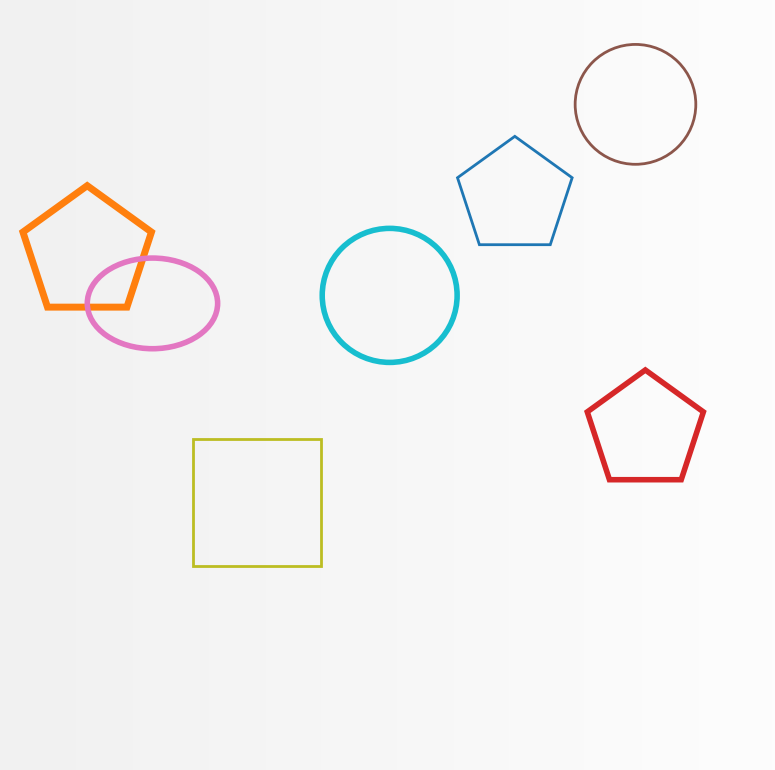[{"shape": "pentagon", "thickness": 1, "radius": 0.39, "center": [0.664, 0.745]}, {"shape": "pentagon", "thickness": 2.5, "radius": 0.44, "center": [0.113, 0.672]}, {"shape": "pentagon", "thickness": 2, "radius": 0.39, "center": [0.833, 0.441]}, {"shape": "circle", "thickness": 1, "radius": 0.39, "center": [0.82, 0.864]}, {"shape": "oval", "thickness": 2, "radius": 0.42, "center": [0.197, 0.606]}, {"shape": "square", "thickness": 1, "radius": 0.41, "center": [0.331, 0.347]}, {"shape": "circle", "thickness": 2, "radius": 0.44, "center": [0.503, 0.616]}]